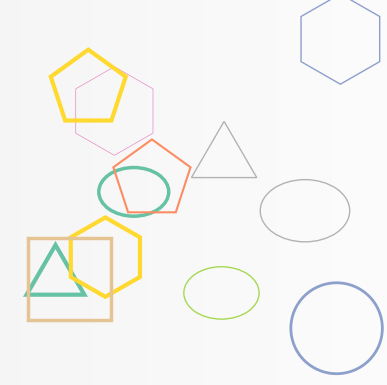[{"shape": "triangle", "thickness": 3, "radius": 0.43, "center": [0.143, 0.278]}, {"shape": "oval", "thickness": 2.5, "radius": 0.45, "center": [0.345, 0.502]}, {"shape": "pentagon", "thickness": 1.5, "radius": 0.52, "center": [0.392, 0.533]}, {"shape": "circle", "thickness": 2, "radius": 0.59, "center": [0.869, 0.147]}, {"shape": "hexagon", "thickness": 1, "radius": 0.59, "center": [0.878, 0.899]}, {"shape": "hexagon", "thickness": 0.5, "radius": 0.58, "center": [0.295, 0.712]}, {"shape": "oval", "thickness": 1, "radius": 0.49, "center": [0.572, 0.239]}, {"shape": "pentagon", "thickness": 3, "radius": 0.51, "center": [0.228, 0.769]}, {"shape": "hexagon", "thickness": 3, "radius": 0.52, "center": [0.272, 0.332]}, {"shape": "square", "thickness": 2.5, "radius": 0.54, "center": [0.18, 0.275]}, {"shape": "triangle", "thickness": 1, "radius": 0.49, "center": [0.578, 0.587]}, {"shape": "oval", "thickness": 1, "radius": 0.58, "center": [0.787, 0.453]}]